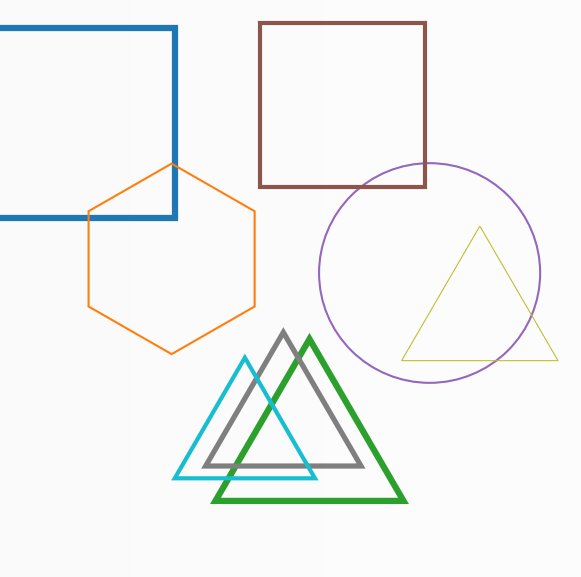[{"shape": "square", "thickness": 3, "radius": 0.83, "center": [0.136, 0.786]}, {"shape": "hexagon", "thickness": 1, "radius": 0.82, "center": [0.295, 0.551]}, {"shape": "triangle", "thickness": 3, "radius": 0.93, "center": [0.532, 0.225]}, {"shape": "circle", "thickness": 1, "radius": 0.95, "center": [0.739, 0.526]}, {"shape": "square", "thickness": 2, "radius": 0.71, "center": [0.59, 0.818]}, {"shape": "triangle", "thickness": 2.5, "radius": 0.77, "center": [0.487, 0.269]}, {"shape": "triangle", "thickness": 0.5, "radius": 0.78, "center": [0.826, 0.452]}, {"shape": "triangle", "thickness": 2, "radius": 0.7, "center": [0.421, 0.241]}]